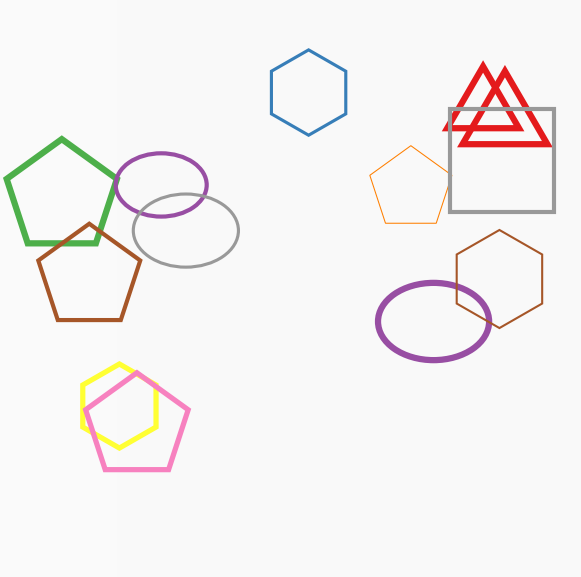[{"shape": "triangle", "thickness": 3, "radius": 0.42, "center": [0.869, 0.792]}, {"shape": "triangle", "thickness": 3, "radius": 0.36, "center": [0.831, 0.813]}, {"shape": "hexagon", "thickness": 1.5, "radius": 0.37, "center": [0.531, 0.839]}, {"shape": "pentagon", "thickness": 3, "radius": 0.5, "center": [0.106, 0.658]}, {"shape": "oval", "thickness": 2, "radius": 0.39, "center": [0.277, 0.679]}, {"shape": "oval", "thickness": 3, "radius": 0.48, "center": [0.746, 0.442]}, {"shape": "pentagon", "thickness": 0.5, "radius": 0.37, "center": [0.707, 0.673]}, {"shape": "hexagon", "thickness": 2.5, "radius": 0.36, "center": [0.205, 0.296]}, {"shape": "pentagon", "thickness": 2, "radius": 0.46, "center": [0.154, 0.52]}, {"shape": "hexagon", "thickness": 1, "radius": 0.42, "center": [0.859, 0.516]}, {"shape": "pentagon", "thickness": 2.5, "radius": 0.46, "center": [0.236, 0.261]}, {"shape": "square", "thickness": 2, "radius": 0.45, "center": [0.863, 0.721]}, {"shape": "oval", "thickness": 1.5, "radius": 0.45, "center": [0.32, 0.6]}]